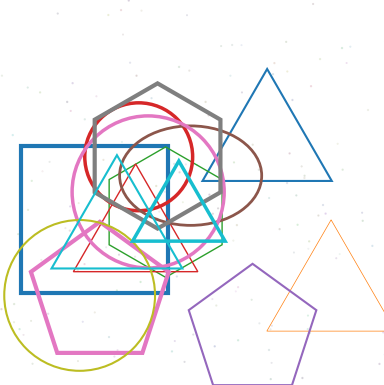[{"shape": "square", "thickness": 3, "radius": 0.95, "center": [0.246, 0.431]}, {"shape": "triangle", "thickness": 1.5, "radius": 0.97, "center": [0.694, 0.627]}, {"shape": "triangle", "thickness": 0.5, "radius": 0.96, "center": [0.86, 0.236]}, {"shape": "hexagon", "thickness": 1, "radius": 0.85, "center": [0.43, 0.449]}, {"shape": "triangle", "thickness": 1, "radius": 0.93, "center": [0.352, 0.388]}, {"shape": "circle", "thickness": 2.5, "radius": 0.7, "center": [0.36, 0.593]}, {"shape": "pentagon", "thickness": 1.5, "radius": 0.87, "center": [0.656, 0.141]}, {"shape": "oval", "thickness": 2, "radius": 0.92, "center": [0.495, 0.544]}, {"shape": "circle", "thickness": 2.5, "radius": 0.99, "center": [0.385, 0.501]}, {"shape": "pentagon", "thickness": 3, "radius": 0.94, "center": [0.259, 0.236]}, {"shape": "hexagon", "thickness": 3, "radius": 0.94, "center": [0.409, 0.595]}, {"shape": "circle", "thickness": 1.5, "radius": 0.98, "center": [0.207, 0.233]}, {"shape": "triangle", "thickness": 1.5, "radius": 0.98, "center": [0.304, 0.401]}, {"shape": "triangle", "thickness": 2.5, "radius": 0.69, "center": [0.465, 0.443]}]